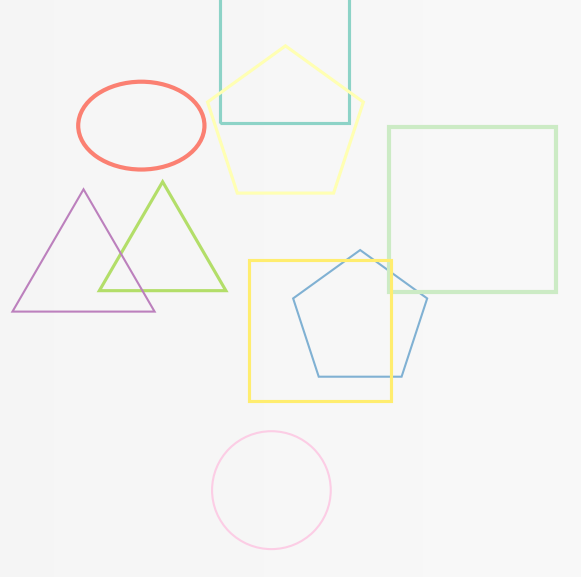[{"shape": "square", "thickness": 1.5, "radius": 0.55, "center": [0.489, 0.897]}, {"shape": "pentagon", "thickness": 1.5, "radius": 0.7, "center": [0.491, 0.779]}, {"shape": "oval", "thickness": 2, "radius": 0.54, "center": [0.243, 0.782]}, {"shape": "pentagon", "thickness": 1, "radius": 0.61, "center": [0.62, 0.445]}, {"shape": "triangle", "thickness": 1.5, "radius": 0.63, "center": [0.28, 0.559]}, {"shape": "circle", "thickness": 1, "radius": 0.51, "center": [0.467, 0.15]}, {"shape": "triangle", "thickness": 1, "radius": 0.71, "center": [0.144, 0.53]}, {"shape": "square", "thickness": 2, "radius": 0.72, "center": [0.813, 0.636]}, {"shape": "square", "thickness": 1.5, "radius": 0.61, "center": [0.55, 0.427]}]